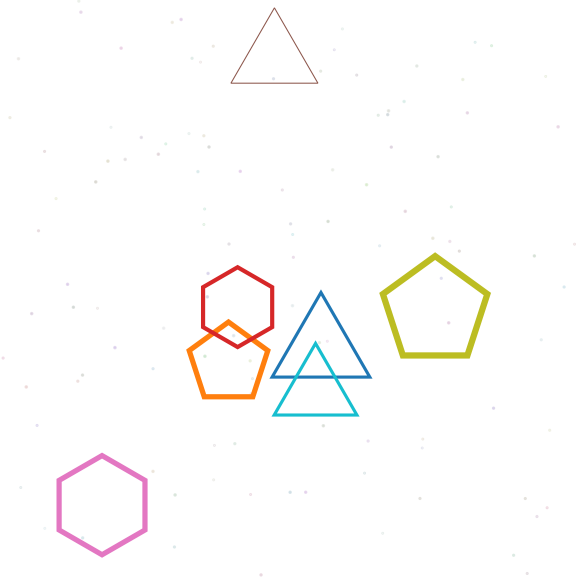[{"shape": "triangle", "thickness": 1.5, "radius": 0.49, "center": [0.556, 0.395]}, {"shape": "pentagon", "thickness": 2.5, "radius": 0.36, "center": [0.396, 0.37]}, {"shape": "hexagon", "thickness": 2, "radius": 0.35, "center": [0.411, 0.467]}, {"shape": "triangle", "thickness": 0.5, "radius": 0.43, "center": [0.475, 0.899]}, {"shape": "hexagon", "thickness": 2.5, "radius": 0.43, "center": [0.177, 0.124]}, {"shape": "pentagon", "thickness": 3, "radius": 0.48, "center": [0.753, 0.461]}, {"shape": "triangle", "thickness": 1.5, "radius": 0.41, "center": [0.546, 0.322]}]